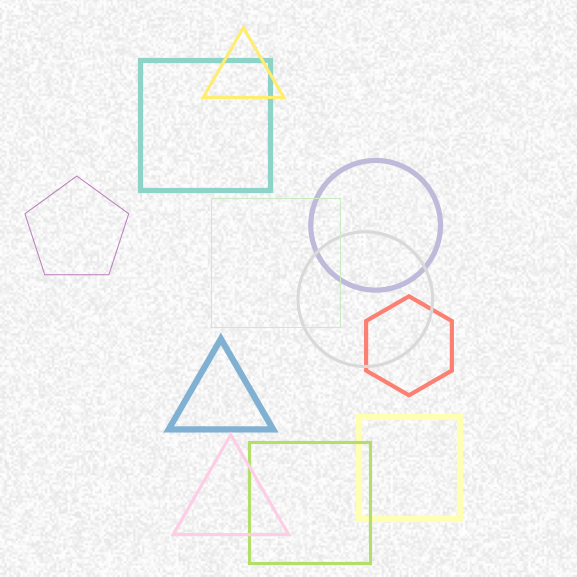[{"shape": "square", "thickness": 2.5, "radius": 0.56, "center": [0.355, 0.783]}, {"shape": "square", "thickness": 3, "radius": 0.44, "center": [0.709, 0.189]}, {"shape": "circle", "thickness": 2.5, "radius": 0.56, "center": [0.65, 0.609]}, {"shape": "hexagon", "thickness": 2, "radius": 0.43, "center": [0.708, 0.4]}, {"shape": "triangle", "thickness": 3, "radius": 0.52, "center": [0.383, 0.308]}, {"shape": "square", "thickness": 1.5, "radius": 0.52, "center": [0.536, 0.129]}, {"shape": "triangle", "thickness": 1.5, "radius": 0.58, "center": [0.4, 0.131]}, {"shape": "circle", "thickness": 1.5, "radius": 0.58, "center": [0.633, 0.481]}, {"shape": "pentagon", "thickness": 0.5, "radius": 0.47, "center": [0.133, 0.6]}, {"shape": "square", "thickness": 0.5, "radius": 0.56, "center": [0.477, 0.545]}, {"shape": "triangle", "thickness": 1.5, "radius": 0.4, "center": [0.422, 0.871]}]